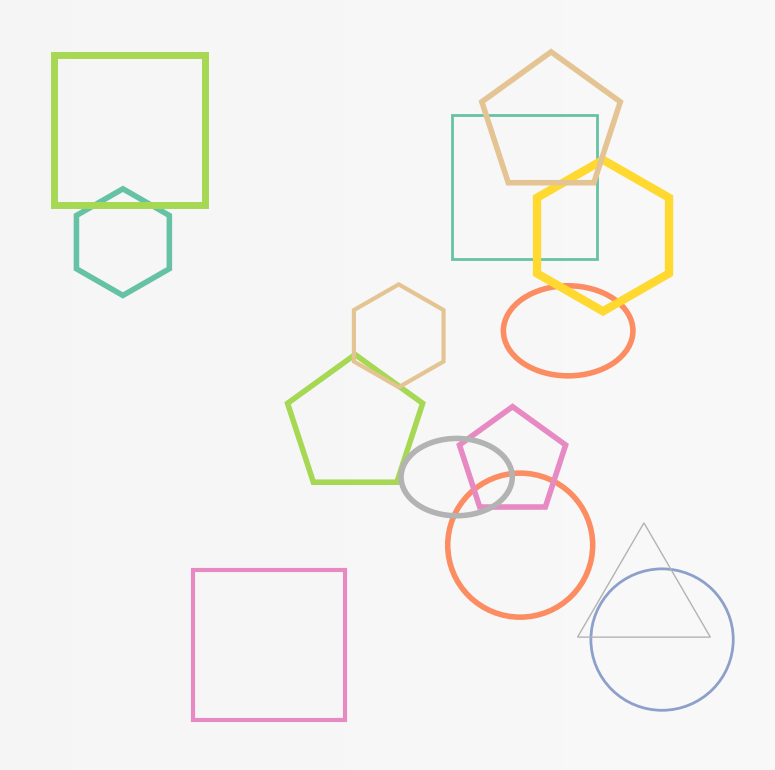[{"shape": "square", "thickness": 1, "radius": 0.47, "center": [0.677, 0.757]}, {"shape": "hexagon", "thickness": 2, "radius": 0.35, "center": [0.159, 0.686]}, {"shape": "circle", "thickness": 2, "radius": 0.47, "center": [0.671, 0.292]}, {"shape": "oval", "thickness": 2, "radius": 0.42, "center": [0.733, 0.57]}, {"shape": "circle", "thickness": 1, "radius": 0.46, "center": [0.854, 0.169]}, {"shape": "square", "thickness": 1.5, "radius": 0.49, "center": [0.347, 0.162]}, {"shape": "pentagon", "thickness": 2, "radius": 0.36, "center": [0.661, 0.4]}, {"shape": "pentagon", "thickness": 2, "radius": 0.46, "center": [0.458, 0.448]}, {"shape": "square", "thickness": 2.5, "radius": 0.48, "center": [0.167, 0.831]}, {"shape": "hexagon", "thickness": 3, "radius": 0.49, "center": [0.778, 0.694]}, {"shape": "pentagon", "thickness": 2, "radius": 0.47, "center": [0.711, 0.839]}, {"shape": "hexagon", "thickness": 1.5, "radius": 0.33, "center": [0.514, 0.564]}, {"shape": "oval", "thickness": 2, "radius": 0.36, "center": [0.589, 0.38]}, {"shape": "triangle", "thickness": 0.5, "radius": 0.49, "center": [0.831, 0.222]}]